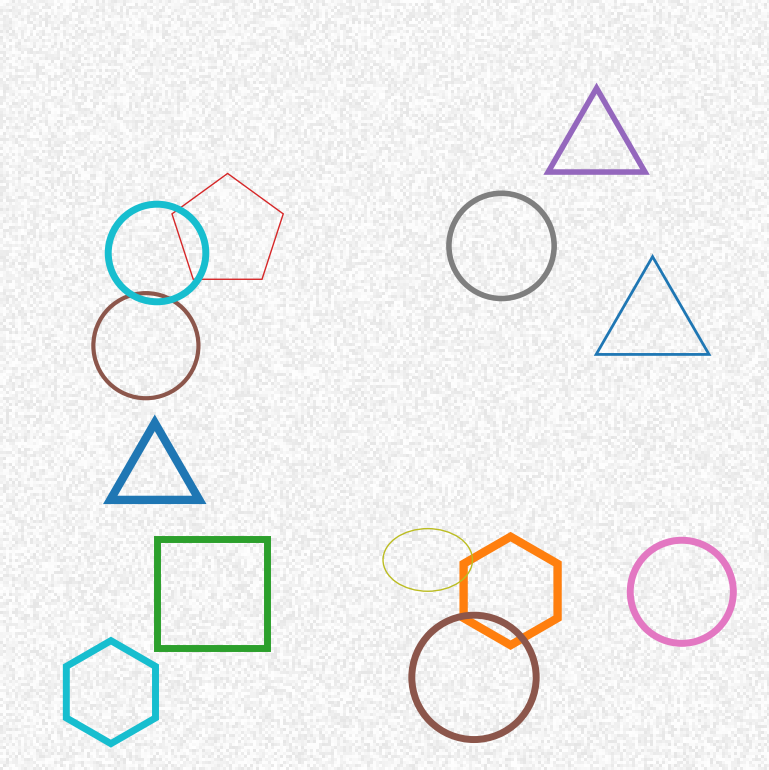[{"shape": "triangle", "thickness": 3, "radius": 0.33, "center": [0.201, 0.384]}, {"shape": "triangle", "thickness": 1, "radius": 0.42, "center": [0.848, 0.582]}, {"shape": "hexagon", "thickness": 3, "radius": 0.35, "center": [0.663, 0.233]}, {"shape": "square", "thickness": 2.5, "radius": 0.36, "center": [0.275, 0.229]}, {"shape": "pentagon", "thickness": 0.5, "radius": 0.38, "center": [0.296, 0.699]}, {"shape": "triangle", "thickness": 2, "radius": 0.36, "center": [0.775, 0.813]}, {"shape": "circle", "thickness": 2.5, "radius": 0.4, "center": [0.616, 0.12]}, {"shape": "circle", "thickness": 1.5, "radius": 0.34, "center": [0.189, 0.551]}, {"shape": "circle", "thickness": 2.5, "radius": 0.33, "center": [0.885, 0.231]}, {"shape": "circle", "thickness": 2, "radius": 0.34, "center": [0.651, 0.681]}, {"shape": "oval", "thickness": 0.5, "radius": 0.29, "center": [0.556, 0.273]}, {"shape": "hexagon", "thickness": 2.5, "radius": 0.33, "center": [0.144, 0.101]}, {"shape": "circle", "thickness": 2.5, "radius": 0.32, "center": [0.204, 0.671]}]